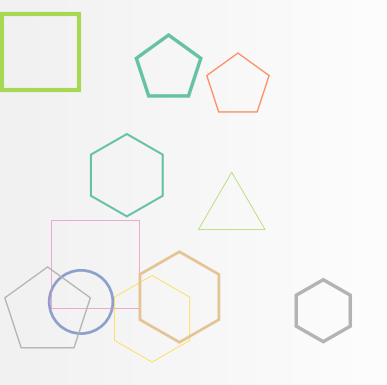[{"shape": "pentagon", "thickness": 2.5, "radius": 0.44, "center": [0.435, 0.822]}, {"shape": "hexagon", "thickness": 1.5, "radius": 0.53, "center": [0.327, 0.545]}, {"shape": "pentagon", "thickness": 1, "radius": 0.42, "center": [0.614, 0.778]}, {"shape": "circle", "thickness": 2, "radius": 0.41, "center": [0.209, 0.216]}, {"shape": "square", "thickness": 0.5, "radius": 0.57, "center": [0.245, 0.314]}, {"shape": "square", "thickness": 3, "radius": 0.5, "center": [0.105, 0.864]}, {"shape": "triangle", "thickness": 0.5, "radius": 0.5, "center": [0.598, 0.453]}, {"shape": "hexagon", "thickness": 0.5, "radius": 0.56, "center": [0.392, 0.172]}, {"shape": "hexagon", "thickness": 2, "radius": 0.59, "center": [0.463, 0.229]}, {"shape": "hexagon", "thickness": 2.5, "radius": 0.4, "center": [0.834, 0.193]}, {"shape": "pentagon", "thickness": 1, "radius": 0.58, "center": [0.123, 0.191]}]